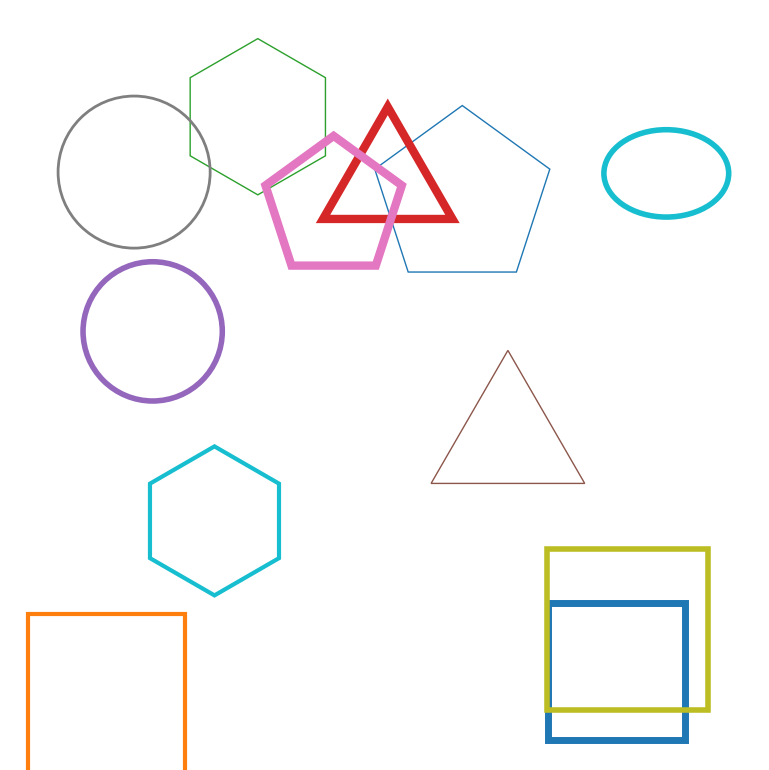[{"shape": "square", "thickness": 2.5, "radius": 0.45, "center": [0.8, 0.128]}, {"shape": "pentagon", "thickness": 0.5, "radius": 0.6, "center": [0.6, 0.743]}, {"shape": "square", "thickness": 1.5, "radius": 0.51, "center": [0.138, 0.1]}, {"shape": "hexagon", "thickness": 0.5, "radius": 0.51, "center": [0.335, 0.848]}, {"shape": "triangle", "thickness": 3, "radius": 0.49, "center": [0.504, 0.764]}, {"shape": "circle", "thickness": 2, "radius": 0.45, "center": [0.198, 0.57]}, {"shape": "triangle", "thickness": 0.5, "radius": 0.58, "center": [0.66, 0.43]}, {"shape": "pentagon", "thickness": 3, "radius": 0.47, "center": [0.433, 0.73]}, {"shape": "circle", "thickness": 1, "radius": 0.49, "center": [0.174, 0.777]}, {"shape": "square", "thickness": 2, "radius": 0.52, "center": [0.815, 0.183]}, {"shape": "hexagon", "thickness": 1.5, "radius": 0.48, "center": [0.279, 0.324]}, {"shape": "oval", "thickness": 2, "radius": 0.41, "center": [0.865, 0.775]}]